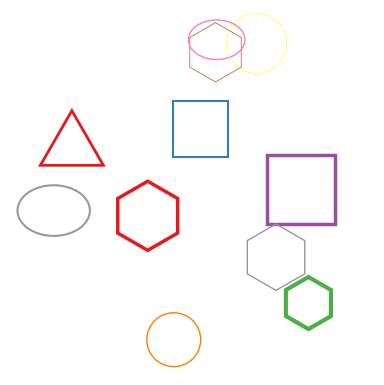[{"shape": "triangle", "thickness": 2, "radius": 0.47, "center": [0.187, 0.618]}, {"shape": "hexagon", "thickness": 2.5, "radius": 0.45, "center": [0.384, 0.439]}, {"shape": "square", "thickness": 1.5, "radius": 0.36, "center": [0.521, 0.665]}, {"shape": "hexagon", "thickness": 3, "radius": 0.34, "center": [0.801, 0.213]}, {"shape": "square", "thickness": 2.5, "radius": 0.44, "center": [0.781, 0.508]}, {"shape": "circle", "thickness": 1, "radius": 0.35, "center": [0.451, 0.118]}, {"shape": "circle", "thickness": 0.5, "radius": 0.39, "center": [0.667, 0.887]}, {"shape": "hexagon", "thickness": 0.5, "radius": 0.39, "center": [0.56, 0.864]}, {"shape": "oval", "thickness": 1, "radius": 0.37, "center": [0.563, 0.897]}, {"shape": "oval", "thickness": 1.5, "radius": 0.47, "center": [0.139, 0.453]}, {"shape": "hexagon", "thickness": 1, "radius": 0.43, "center": [0.717, 0.332]}]